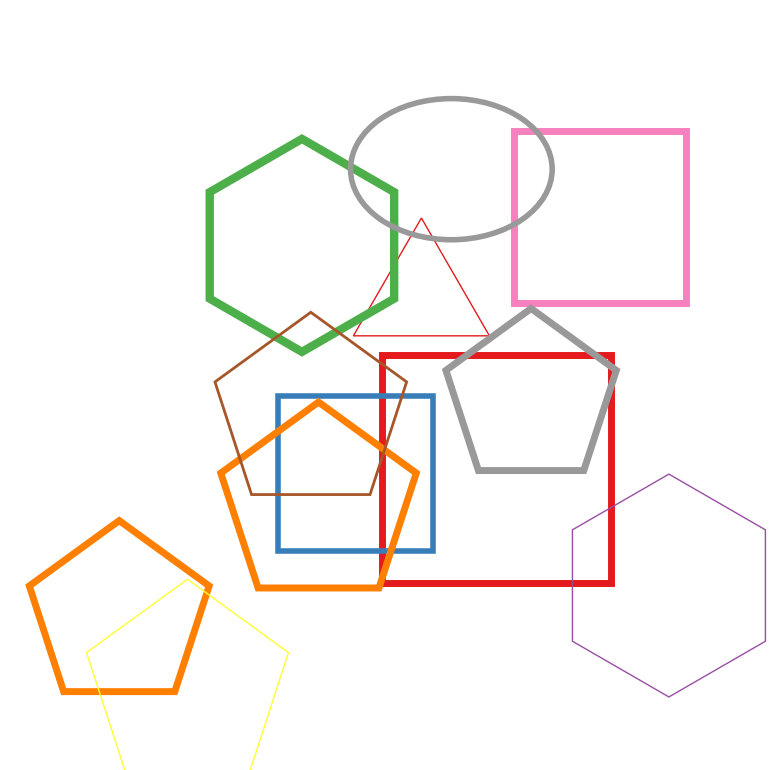[{"shape": "square", "thickness": 2.5, "radius": 0.74, "center": [0.645, 0.391]}, {"shape": "triangle", "thickness": 0.5, "radius": 0.51, "center": [0.547, 0.615]}, {"shape": "square", "thickness": 2, "radius": 0.5, "center": [0.462, 0.385]}, {"shape": "hexagon", "thickness": 3, "radius": 0.69, "center": [0.392, 0.681]}, {"shape": "hexagon", "thickness": 0.5, "radius": 0.72, "center": [0.869, 0.24]}, {"shape": "pentagon", "thickness": 2.5, "radius": 0.61, "center": [0.155, 0.201]}, {"shape": "pentagon", "thickness": 2.5, "radius": 0.67, "center": [0.414, 0.344]}, {"shape": "pentagon", "thickness": 0.5, "radius": 0.69, "center": [0.244, 0.11]}, {"shape": "pentagon", "thickness": 1, "radius": 0.65, "center": [0.404, 0.464]}, {"shape": "square", "thickness": 2.5, "radius": 0.56, "center": [0.779, 0.718]}, {"shape": "oval", "thickness": 2, "radius": 0.65, "center": [0.586, 0.78]}, {"shape": "pentagon", "thickness": 2.5, "radius": 0.58, "center": [0.69, 0.483]}]